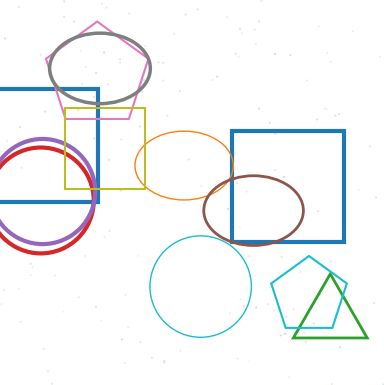[{"shape": "square", "thickness": 3, "radius": 0.73, "center": [0.109, 0.623]}, {"shape": "square", "thickness": 3, "radius": 0.73, "center": [0.749, 0.516]}, {"shape": "oval", "thickness": 1, "radius": 0.64, "center": [0.478, 0.57]}, {"shape": "triangle", "thickness": 2, "radius": 0.55, "center": [0.858, 0.178]}, {"shape": "circle", "thickness": 3, "radius": 0.69, "center": [0.106, 0.479]}, {"shape": "circle", "thickness": 3, "radius": 0.68, "center": [0.111, 0.503]}, {"shape": "oval", "thickness": 2, "radius": 0.65, "center": [0.659, 0.453]}, {"shape": "pentagon", "thickness": 1.5, "radius": 0.7, "center": [0.252, 0.804]}, {"shape": "oval", "thickness": 2.5, "radius": 0.65, "center": [0.26, 0.822]}, {"shape": "square", "thickness": 1.5, "radius": 0.52, "center": [0.272, 0.614]}, {"shape": "pentagon", "thickness": 1.5, "radius": 0.52, "center": [0.803, 0.232]}, {"shape": "circle", "thickness": 1, "radius": 0.66, "center": [0.521, 0.256]}]